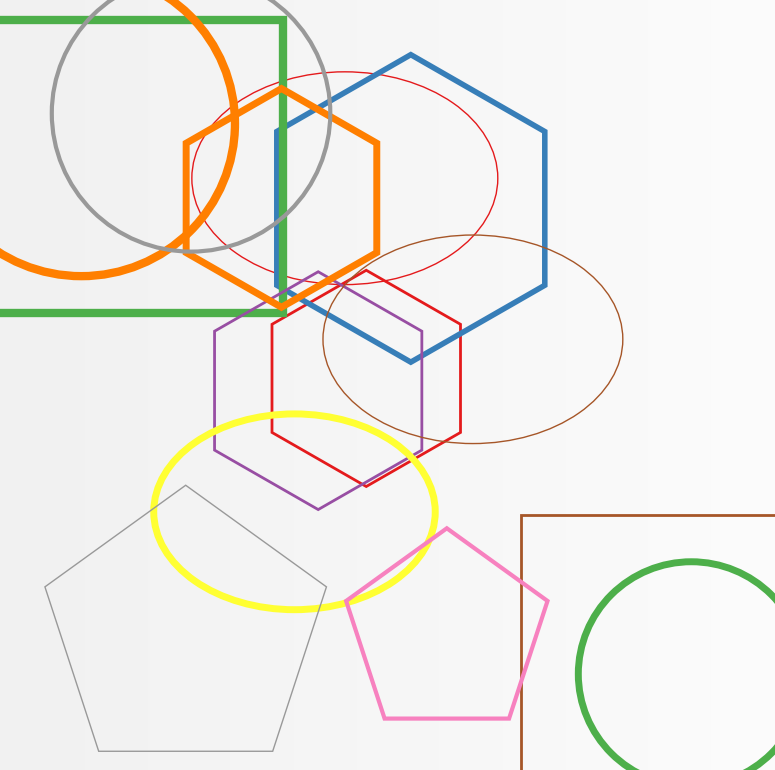[{"shape": "oval", "thickness": 0.5, "radius": 0.99, "center": [0.445, 0.769]}, {"shape": "hexagon", "thickness": 1, "radius": 0.7, "center": [0.473, 0.509]}, {"shape": "hexagon", "thickness": 2, "radius": 1.0, "center": [0.53, 0.729]}, {"shape": "square", "thickness": 3, "radius": 0.95, "center": [0.175, 0.784]}, {"shape": "circle", "thickness": 2.5, "radius": 0.73, "center": [0.892, 0.125]}, {"shape": "hexagon", "thickness": 1, "radius": 0.77, "center": [0.411, 0.493]}, {"shape": "circle", "thickness": 3, "radius": 0.99, "center": [0.105, 0.84]}, {"shape": "hexagon", "thickness": 2.5, "radius": 0.71, "center": [0.363, 0.743]}, {"shape": "oval", "thickness": 2.5, "radius": 0.91, "center": [0.38, 0.335]}, {"shape": "oval", "thickness": 0.5, "radius": 0.97, "center": [0.61, 0.559]}, {"shape": "square", "thickness": 1, "radius": 0.96, "center": [0.866, 0.139]}, {"shape": "pentagon", "thickness": 1.5, "radius": 0.68, "center": [0.577, 0.177]}, {"shape": "circle", "thickness": 1.5, "radius": 0.9, "center": [0.247, 0.853]}, {"shape": "pentagon", "thickness": 0.5, "radius": 0.95, "center": [0.24, 0.179]}]